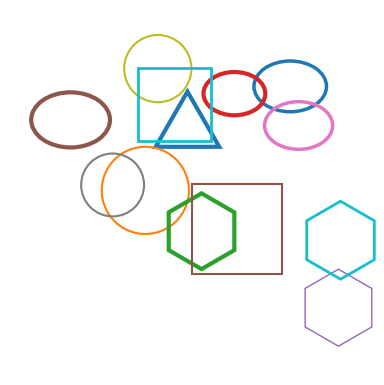[{"shape": "oval", "thickness": 2.5, "radius": 0.47, "center": [0.754, 0.776]}, {"shape": "triangle", "thickness": 3, "radius": 0.48, "center": [0.487, 0.666]}, {"shape": "circle", "thickness": 1.5, "radius": 0.57, "center": [0.378, 0.506]}, {"shape": "hexagon", "thickness": 3, "radius": 0.49, "center": [0.523, 0.399]}, {"shape": "oval", "thickness": 3, "radius": 0.4, "center": [0.609, 0.757]}, {"shape": "hexagon", "thickness": 1, "radius": 0.5, "center": [0.879, 0.201]}, {"shape": "square", "thickness": 1.5, "radius": 0.58, "center": [0.617, 0.406]}, {"shape": "oval", "thickness": 3, "radius": 0.51, "center": [0.183, 0.689]}, {"shape": "oval", "thickness": 2.5, "radius": 0.44, "center": [0.776, 0.674]}, {"shape": "circle", "thickness": 1.5, "radius": 0.41, "center": [0.292, 0.52]}, {"shape": "circle", "thickness": 1.5, "radius": 0.44, "center": [0.41, 0.822]}, {"shape": "square", "thickness": 2, "radius": 0.47, "center": [0.453, 0.728]}, {"shape": "hexagon", "thickness": 2, "radius": 0.51, "center": [0.884, 0.376]}]